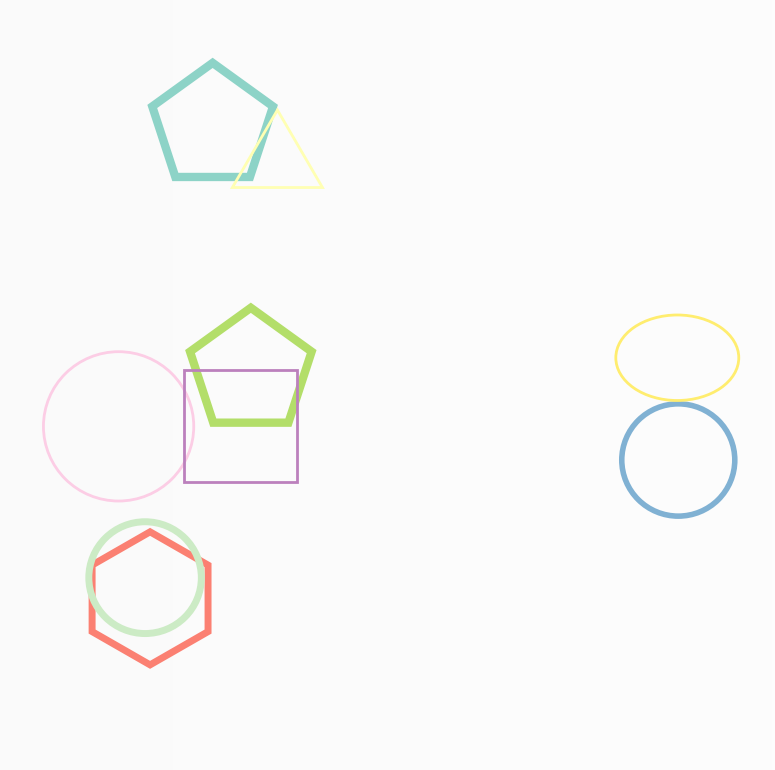[{"shape": "pentagon", "thickness": 3, "radius": 0.41, "center": [0.274, 0.836]}, {"shape": "triangle", "thickness": 1, "radius": 0.34, "center": [0.358, 0.79]}, {"shape": "hexagon", "thickness": 2.5, "radius": 0.43, "center": [0.194, 0.223]}, {"shape": "circle", "thickness": 2, "radius": 0.36, "center": [0.875, 0.403]}, {"shape": "pentagon", "thickness": 3, "radius": 0.41, "center": [0.324, 0.518]}, {"shape": "circle", "thickness": 1, "radius": 0.48, "center": [0.153, 0.446]}, {"shape": "square", "thickness": 1, "radius": 0.36, "center": [0.311, 0.447]}, {"shape": "circle", "thickness": 2.5, "radius": 0.36, "center": [0.187, 0.25]}, {"shape": "oval", "thickness": 1, "radius": 0.4, "center": [0.874, 0.535]}]